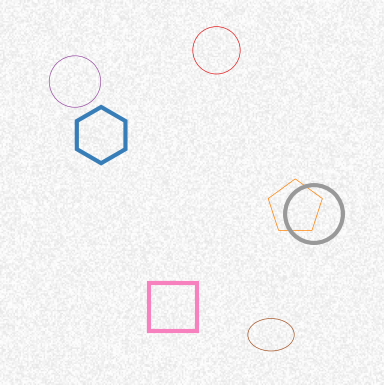[{"shape": "circle", "thickness": 0.5, "radius": 0.31, "center": [0.562, 0.869]}, {"shape": "hexagon", "thickness": 3, "radius": 0.36, "center": [0.263, 0.649]}, {"shape": "circle", "thickness": 0.5, "radius": 0.33, "center": [0.195, 0.788]}, {"shape": "pentagon", "thickness": 0.5, "radius": 0.37, "center": [0.767, 0.461]}, {"shape": "oval", "thickness": 0.5, "radius": 0.3, "center": [0.704, 0.131]}, {"shape": "square", "thickness": 3, "radius": 0.31, "center": [0.449, 0.203]}, {"shape": "circle", "thickness": 3, "radius": 0.38, "center": [0.816, 0.444]}]